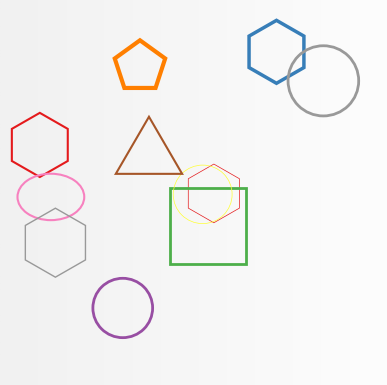[{"shape": "hexagon", "thickness": 1.5, "radius": 0.42, "center": [0.103, 0.624]}, {"shape": "hexagon", "thickness": 0.5, "radius": 0.38, "center": [0.552, 0.498]}, {"shape": "hexagon", "thickness": 2.5, "radius": 0.41, "center": [0.714, 0.865]}, {"shape": "square", "thickness": 2, "radius": 0.49, "center": [0.536, 0.413]}, {"shape": "circle", "thickness": 2, "radius": 0.39, "center": [0.317, 0.2]}, {"shape": "pentagon", "thickness": 3, "radius": 0.34, "center": [0.361, 0.827]}, {"shape": "circle", "thickness": 0.5, "radius": 0.38, "center": [0.523, 0.495]}, {"shape": "triangle", "thickness": 1.5, "radius": 0.49, "center": [0.384, 0.598]}, {"shape": "oval", "thickness": 1.5, "radius": 0.43, "center": [0.131, 0.488]}, {"shape": "circle", "thickness": 2, "radius": 0.46, "center": [0.834, 0.79]}, {"shape": "hexagon", "thickness": 1, "radius": 0.45, "center": [0.143, 0.37]}]